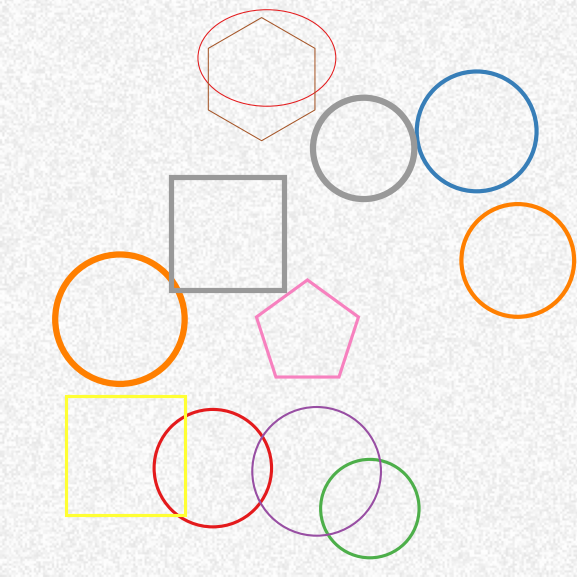[{"shape": "circle", "thickness": 1.5, "radius": 0.51, "center": [0.369, 0.188]}, {"shape": "oval", "thickness": 0.5, "radius": 0.6, "center": [0.462, 0.899]}, {"shape": "circle", "thickness": 2, "radius": 0.52, "center": [0.825, 0.772]}, {"shape": "circle", "thickness": 1.5, "radius": 0.43, "center": [0.64, 0.118]}, {"shape": "circle", "thickness": 1, "radius": 0.56, "center": [0.548, 0.183]}, {"shape": "circle", "thickness": 3, "radius": 0.56, "center": [0.208, 0.446]}, {"shape": "circle", "thickness": 2, "radius": 0.49, "center": [0.897, 0.548]}, {"shape": "square", "thickness": 1.5, "radius": 0.51, "center": [0.217, 0.21]}, {"shape": "hexagon", "thickness": 0.5, "radius": 0.53, "center": [0.453, 0.862]}, {"shape": "pentagon", "thickness": 1.5, "radius": 0.46, "center": [0.532, 0.421]}, {"shape": "circle", "thickness": 3, "radius": 0.44, "center": [0.63, 0.742]}, {"shape": "square", "thickness": 2.5, "radius": 0.49, "center": [0.394, 0.595]}]